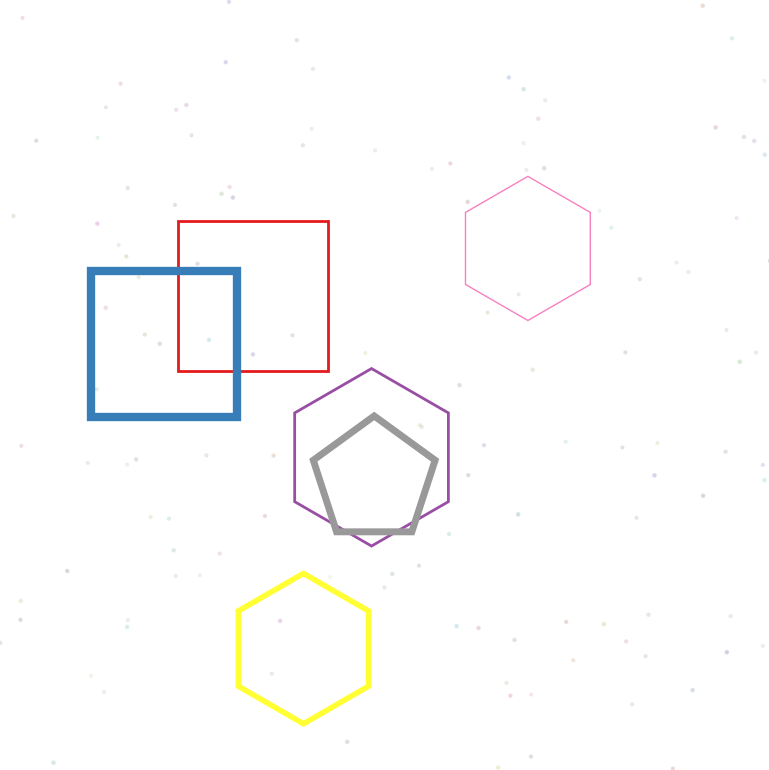[{"shape": "square", "thickness": 1, "radius": 0.49, "center": [0.328, 0.616]}, {"shape": "square", "thickness": 3, "radius": 0.47, "center": [0.213, 0.553]}, {"shape": "hexagon", "thickness": 1, "radius": 0.58, "center": [0.483, 0.406]}, {"shape": "hexagon", "thickness": 2, "radius": 0.49, "center": [0.394, 0.158]}, {"shape": "hexagon", "thickness": 0.5, "radius": 0.47, "center": [0.686, 0.677]}, {"shape": "pentagon", "thickness": 2.5, "radius": 0.42, "center": [0.486, 0.377]}]